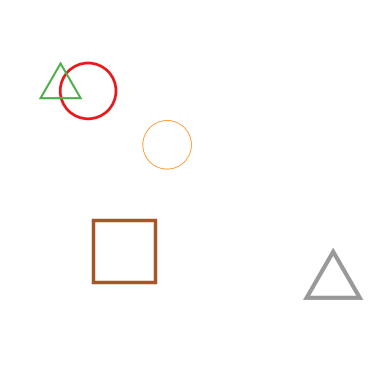[{"shape": "circle", "thickness": 2, "radius": 0.36, "center": [0.229, 0.764]}, {"shape": "triangle", "thickness": 1.5, "radius": 0.3, "center": [0.157, 0.775]}, {"shape": "circle", "thickness": 0.5, "radius": 0.32, "center": [0.434, 0.624]}, {"shape": "square", "thickness": 2.5, "radius": 0.4, "center": [0.321, 0.348]}, {"shape": "triangle", "thickness": 3, "radius": 0.4, "center": [0.865, 0.266]}]